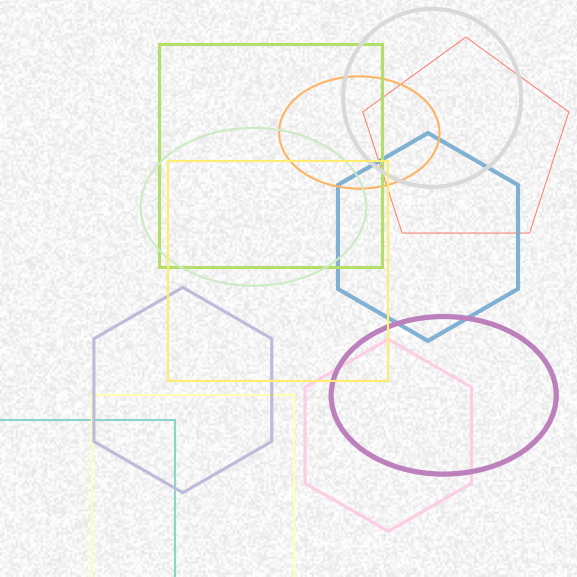[{"shape": "square", "thickness": 1, "radius": 0.79, "center": [0.146, 0.114]}, {"shape": "square", "thickness": 1, "radius": 0.87, "center": [0.334, 0.14]}, {"shape": "hexagon", "thickness": 1.5, "radius": 0.89, "center": [0.317, 0.324]}, {"shape": "pentagon", "thickness": 0.5, "radius": 0.94, "center": [0.807, 0.747]}, {"shape": "hexagon", "thickness": 2, "radius": 0.9, "center": [0.741, 0.589]}, {"shape": "oval", "thickness": 1, "radius": 0.69, "center": [0.622, 0.77]}, {"shape": "square", "thickness": 1.5, "radius": 0.97, "center": [0.468, 0.73]}, {"shape": "hexagon", "thickness": 1.5, "radius": 0.83, "center": [0.672, 0.245]}, {"shape": "circle", "thickness": 2, "radius": 0.77, "center": [0.748, 0.83]}, {"shape": "oval", "thickness": 2.5, "radius": 0.97, "center": [0.768, 0.315]}, {"shape": "oval", "thickness": 1, "radius": 0.98, "center": [0.439, 0.641]}, {"shape": "square", "thickness": 1, "radius": 0.95, "center": [0.482, 0.53]}]